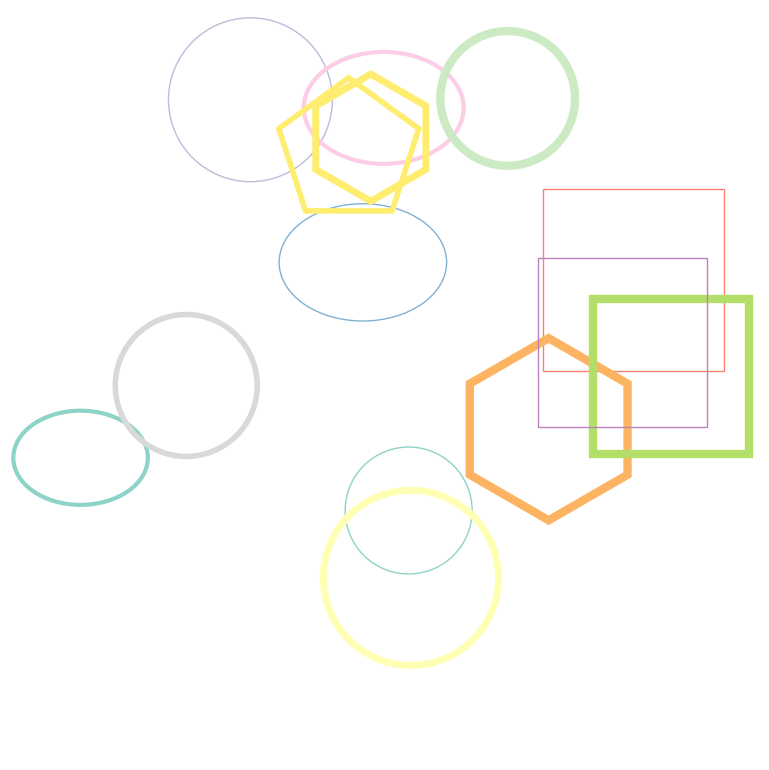[{"shape": "oval", "thickness": 1.5, "radius": 0.44, "center": [0.105, 0.405]}, {"shape": "circle", "thickness": 0.5, "radius": 0.41, "center": [0.531, 0.337]}, {"shape": "circle", "thickness": 2.5, "radius": 0.57, "center": [0.534, 0.25]}, {"shape": "circle", "thickness": 0.5, "radius": 0.53, "center": [0.325, 0.87]}, {"shape": "square", "thickness": 0.5, "radius": 0.59, "center": [0.823, 0.636]}, {"shape": "oval", "thickness": 0.5, "radius": 0.54, "center": [0.471, 0.659]}, {"shape": "hexagon", "thickness": 3, "radius": 0.59, "center": [0.713, 0.443]}, {"shape": "square", "thickness": 3, "radius": 0.5, "center": [0.872, 0.511]}, {"shape": "oval", "thickness": 1.5, "radius": 0.52, "center": [0.498, 0.86]}, {"shape": "circle", "thickness": 2, "radius": 0.46, "center": [0.242, 0.499]}, {"shape": "square", "thickness": 0.5, "radius": 0.55, "center": [0.808, 0.555]}, {"shape": "circle", "thickness": 3, "radius": 0.44, "center": [0.659, 0.872]}, {"shape": "hexagon", "thickness": 2.5, "radius": 0.41, "center": [0.482, 0.821]}, {"shape": "pentagon", "thickness": 2, "radius": 0.48, "center": [0.453, 0.803]}]